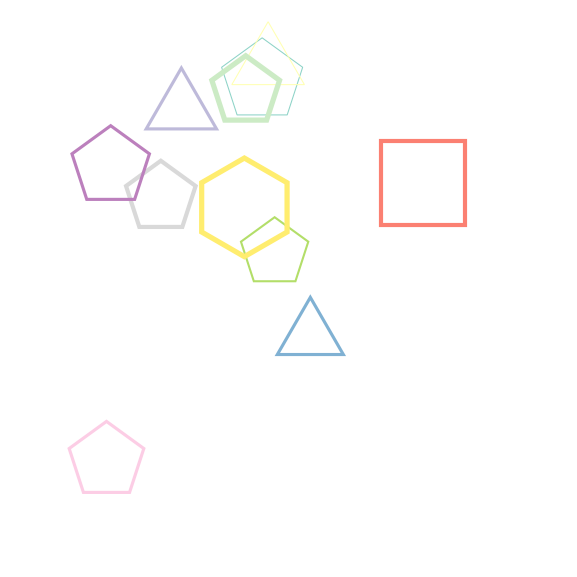[{"shape": "pentagon", "thickness": 0.5, "radius": 0.37, "center": [0.454, 0.86]}, {"shape": "triangle", "thickness": 0.5, "radius": 0.36, "center": [0.464, 0.889]}, {"shape": "triangle", "thickness": 1.5, "radius": 0.35, "center": [0.314, 0.811]}, {"shape": "square", "thickness": 2, "radius": 0.36, "center": [0.732, 0.682]}, {"shape": "triangle", "thickness": 1.5, "radius": 0.33, "center": [0.537, 0.418]}, {"shape": "pentagon", "thickness": 1, "radius": 0.31, "center": [0.476, 0.562]}, {"shape": "pentagon", "thickness": 1.5, "radius": 0.34, "center": [0.184, 0.201]}, {"shape": "pentagon", "thickness": 2, "radius": 0.32, "center": [0.278, 0.657]}, {"shape": "pentagon", "thickness": 1.5, "radius": 0.35, "center": [0.192, 0.711]}, {"shape": "pentagon", "thickness": 2.5, "radius": 0.31, "center": [0.425, 0.841]}, {"shape": "hexagon", "thickness": 2.5, "radius": 0.43, "center": [0.423, 0.64]}]